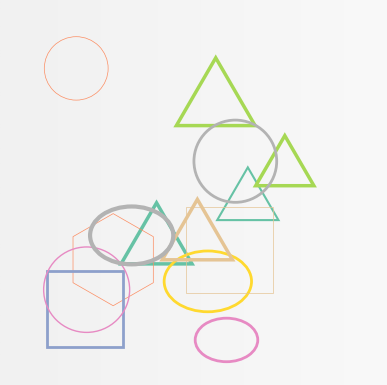[{"shape": "triangle", "thickness": 2.5, "radius": 0.53, "center": [0.404, 0.367]}, {"shape": "triangle", "thickness": 1.5, "radius": 0.46, "center": [0.64, 0.474]}, {"shape": "hexagon", "thickness": 0.5, "radius": 0.6, "center": [0.292, 0.326]}, {"shape": "circle", "thickness": 0.5, "radius": 0.41, "center": [0.197, 0.822]}, {"shape": "square", "thickness": 2, "radius": 0.49, "center": [0.219, 0.197]}, {"shape": "oval", "thickness": 2, "radius": 0.4, "center": [0.584, 0.117]}, {"shape": "circle", "thickness": 1, "radius": 0.55, "center": [0.224, 0.248]}, {"shape": "triangle", "thickness": 2.5, "radius": 0.59, "center": [0.557, 0.732]}, {"shape": "triangle", "thickness": 2.5, "radius": 0.43, "center": [0.735, 0.561]}, {"shape": "oval", "thickness": 2, "radius": 0.56, "center": [0.536, 0.269]}, {"shape": "square", "thickness": 0.5, "radius": 0.56, "center": [0.592, 0.351]}, {"shape": "triangle", "thickness": 2.5, "radius": 0.52, "center": [0.509, 0.378]}, {"shape": "circle", "thickness": 2, "radius": 0.53, "center": [0.607, 0.581]}, {"shape": "oval", "thickness": 3, "radius": 0.54, "center": [0.34, 0.389]}]